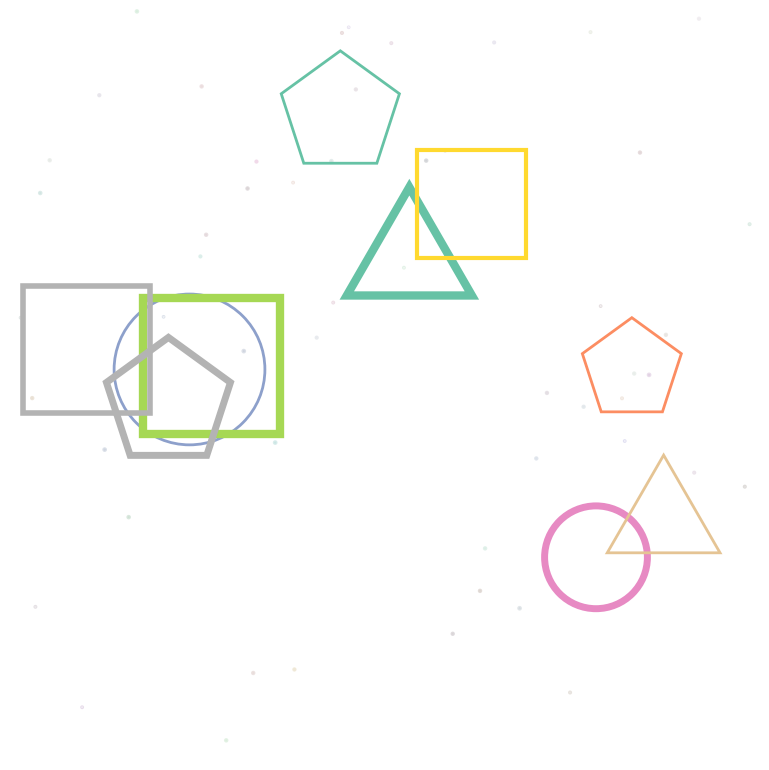[{"shape": "pentagon", "thickness": 1, "radius": 0.4, "center": [0.442, 0.853]}, {"shape": "triangle", "thickness": 3, "radius": 0.47, "center": [0.532, 0.663]}, {"shape": "pentagon", "thickness": 1, "radius": 0.34, "center": [0.821, 0.52]}, {"shape": "circle", "thickness": 1, "radius": 0.49, "center": [0.246, 0.52]}, {"shape": "circle", "thickness": 2.5, "radius": 0.33, "center": [0.774, 0.276]}, {"shape": "square", "thickness": 3, "radius": 0.44, "center": [0.275, 0.525]}, {"shape": "square", "thickness": 1.5, "radius": 0.35, "center": [0.612, 0.735]}, {"shape": "triangle", "thickness": 1, "radius": 0.42, "center": [0.862, 0.324]}, {"shape": "pentagon", "thickness": 2.5, "radius": 0.42, "center": [0.219, 0.477]}, {"shape": "square", "thickness": 2, "radius": 0.41, "center": [0.112, 0.546]}]